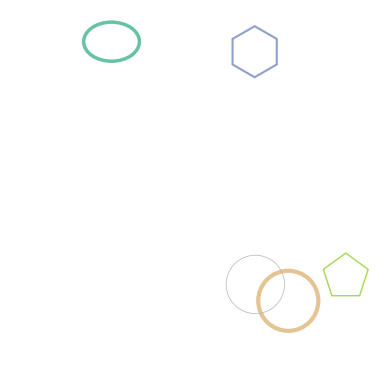[{"shape": "oval", "thickness": 2.5, "radius": 0.36, "center": [0.29, 0.892]}, {"shape": "hexagon", "thickness": 1.5, "radius": 0.33, "center": [0.661, 0.866]}, {"shape": "pentagon", "thickness": 1, "radius": 0.31, "center": [0.898, 0.281]}, {"shape": "circle", "thickness": 3, "radius": 0.39, "center": [0.749, 0.219]}, {"shape": "circle", "thickness": 0.5, "radius": 0.38, "center": [0.663, 0.261]}]